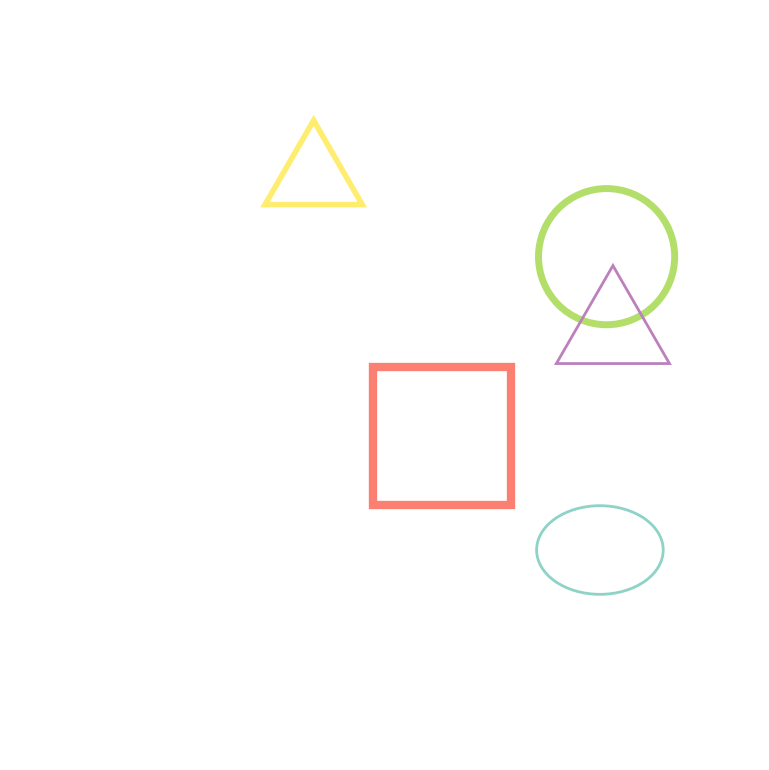[{"shape": "oval", "thickness": 1, "radius": 0.41, "center": [0.779, 0.286]}, {"shape": "square", "thickness": 3, "radius": 0.45, "center": [0.574, 0.434]}, {"shape": "circle", "thickness": 2.5, "radius": 0.44, "center": [0.788, 0.667]}, {"shape": "triangle", "thickness": 1, "radius": 0.42, "center": [0.796, 0.57]}, {"shape": "triangle", "thickness": 2, "radius": 0.36, "center": [0.407, 0.771]}]